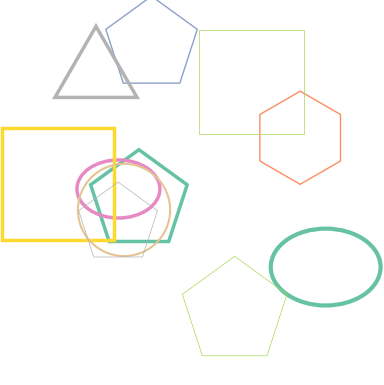[{"shape": "oval", "thickness": 3, "radius": 0.71, "center": [0.846, 0.306]}, {"shape": "pentagon", "thickness": 2.5, "radius": 0.66, "center": [0.361, 0.479]}, {"shape": "hexagon", "thickness": 1, "radius": 0.6, "center": [0.78, 0.642]}, {"shape": "pentagon", "thickness": 1, "radius": 0.62, "center": [0.394, 0.885]}, {"shape": "oval", "thickness": 2.5, "radius": 0.54, "center": [0.308, 0.509]}, {"shape": "square", "thickness": 0.5, "radius": 0.68, "center": [0.653, 0.787]}, {"shape": "pentagon", "thickness": 0.5, "radius": 0.71, "center": [0.61, 0.191]}, {"shape": "square", "thickness": 2.5, "radius": 0.73, "center": [0.15, 0.523]}, {"shape": "circle", "thickness": 1.5, "radius": 0.6, "center": [0.322, 0.455]}, {"shape": "pentagon", "thickness": 0.5, "radius": 0.54, "center": [0.307, 0.42]}, {"shape": "triangle", "thickness": 2.5, "radius": 0.62, "center": [0.249, 0.809]}]